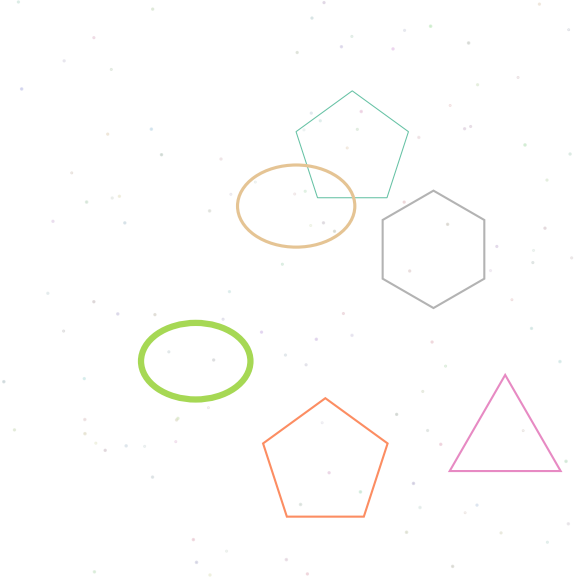[{"shape": "pentagon", "thickness": 0.5, "radius": 0.51, "center": [0.61, 0.74]}, {"shape": "pentagon", "thickness": 1, "radius": 0.57, "center": [0.563, 0.196]}, {"shape": "triangle", "thickness": 1, "radius": 0.55, "center": [0.875, 0.239]}, {"shape": "oval", "thickness": 3, "radius": 0.47, "center": [0.339, 0.374]}, {"shape": "oval", "thickness": 1.5, "radius": 0.51, "center": [0.513, 0.642]}, {"shape": "hexagon", "thickness": 1, "radius": 0.51, "center": [0.751, 0.567]}]